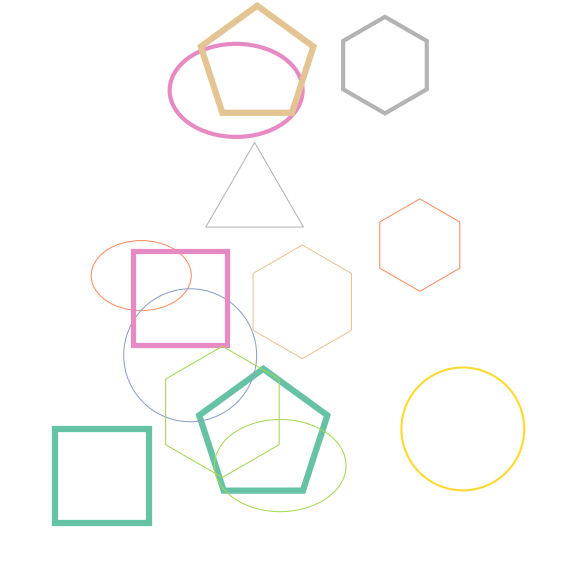[{"shape": "square", "thickness": 3, "radius": 0.41, "center": [0.177, 0.175]}, {"shape": "pentagon", "thickness": 3, "radius": 0.58, "center": [0.456, 0.244]}, {"shape": "hexagon", "thickness": 0.5, "radius": 0.4, "center": [0.727, 0.575]}, {"shape": "oval", "thickness": 0.5, "radius": 0.43, "center": [0.245, 0.522]}, {"shape": "circle", "thickness": 0.5, "radius": 0.58, "center": [0.329, 0.384]}, {"shape": "square", "thickness": 2.5, "radius": 0.41, "center": [0.312, 0.483]}, {"shape": "oval", "thickness": 2, "radius": 0.58, "center": [0.409, 0.843]}, {"shape": "oval", "thickness": 0.5, "radius": 0.57, "center": [0.485, 0.193]}, {"shape": "hexagon", "thickness": 0.5, "radius": 0.57, "center": [0.385, 0.286]}, {"shape": "circle", "thickness": 1, "radius": 0.53, "center": [0.801, 0.256]}, {"shape": "pentagon", "thickness": 3, "radius": 0.51, "center": [0.445, 0.887]}, {"shape": "hexagon", "thickness": 0.5, "radius": 0.49, "center": [0.523, 0.476]}, {"shape": "hexagon", "thickness": 2, "radius": 0.42, "center": [0.667, 0.886]}, {"shape": "triangle", "thickness": 0.5, "radius": 0.49, "center": [0.441, 0.655]}]